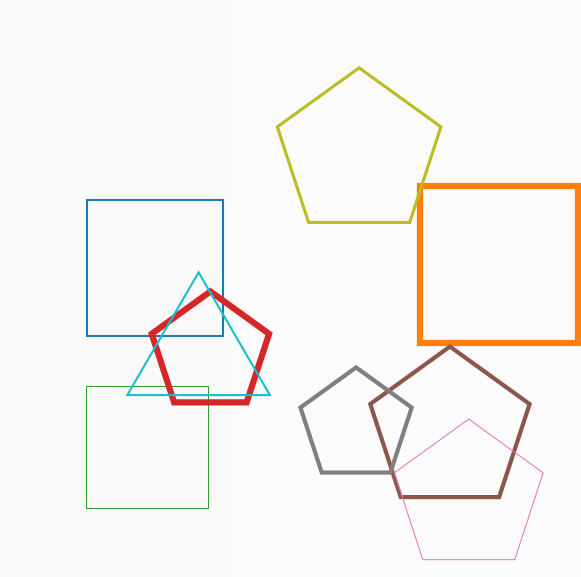[{"shape": "square", "thickness": 1, "radius": 0.59, "center": [0.267, 0.535]}, {"shape": "square", "thickness": 3, "radius": 0.68, "center": [0.858, 0.541]}, {"shape": "square", "thickness": 0.5, "radius": 0.53, "center": [0.253, 0.225]}, {"shape": "pentagon", "thickness": 3, "radius": 0.53, "center": [0.362, 0.388]}, {"shape": "pentagon", "thickness": 2, "radius": 0.72, "center": [0.774, 0.255]}, {"shape": "pentagon", "thickness": 0.5, "radius": 0.67, "center": [0.806, 0.139]}, {"shape": "pentagon", "thickness": 2, "radius": 0.5, "center": [0.613, 0.262]}, {"shape": "pentagon", "thickness": 1.5, "radius": 0.74, "center": [0.618, 0.734]}, {"shape": "triangle", "thickness": 1, "radius": 0.71, "center": [0.342, 0.386]}]